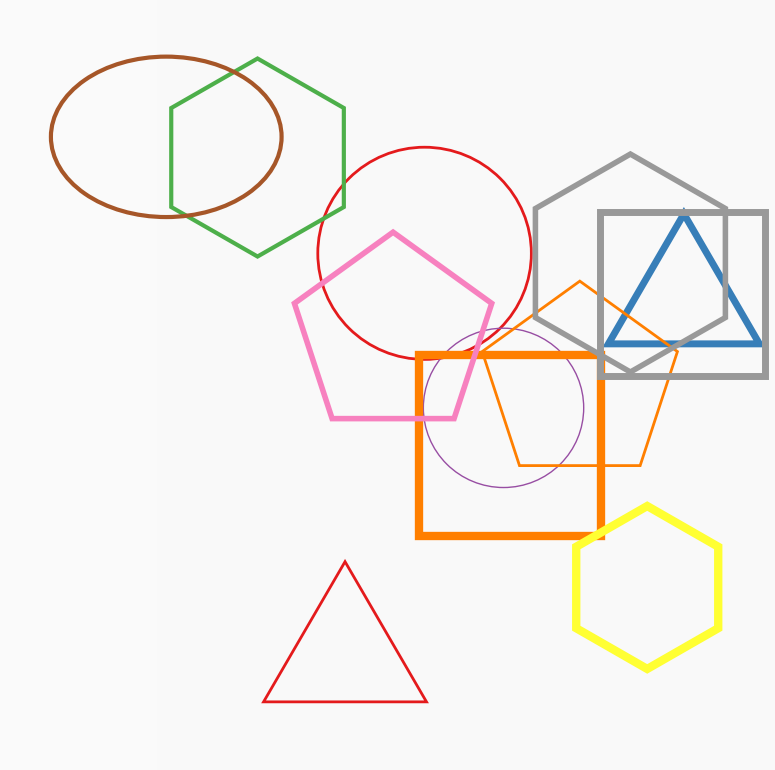[{"shape": "circle", "thickness": 1, "radius": 0.69, "center": [0.548, 0.671]}, {"shape": "triangle", "thickness": 1, "radius": 0.61, "center": [0.445, 0.149]}, {"shape": "triangle", "thickness": 2.5, "radius": 0.56, "center": [0.882, 0.61]}, {"shape": "hexagon", "thickness": 1.5, "radius": 0.64, "center": [0.332, 0.795]}, {"shape": "circle", "thickness": 0.5, "radius": 0.52, "center": [0.65, 0.47]}, {"shape": "pentagon", "thickness": 1, "radius": 0.66, "center": [0.748, 0.502]}, {"shape": "square", "thickness": 3, "radius": 0.59, "center": [0.658, 0.422]}, {"shape": "hexagon", "thickness": 3, "radius": 0.53, "center": [0.835, 0.237]}, {"shape": "oval", "thickness": 1.5, "radius": 0.74, "center": [0.215, 0.822]}, {"shape": "pentagon", "thickness": 2, "radius": 0.67, "center": [0.507, 0.565]}, {"shape": "hexagon", "thickness": 2, "radius": 0.71, "center": [0.813, 0.658]}, {"shape": "square", "thickness": 2.5, "radius": 0.53, "center": [0.881, 0.618]}]